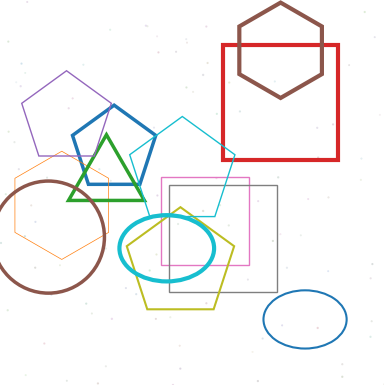[{"shape": "pentagon", "thickness": 2.5, "radius": 0.57, "center": [0.296, 0.613]}, {"shape": "oval", "thickness": 1.5, "radius": 0.54, "center": [0.792, 0.17]}, {"shape": "hexagon", "thickness": 0.5, "radius": 0.7, "center": [0.16, 0.467]}, {"shape": "triangle", "thickness": 2.5, "radius": 0.57, "center": [0.277, 0.536]}, {"shape": "square", "thickness": 3, "radius": 0.75, "center": [0.729, 0.734]}, {"shape": "pentagon", "thickness": 1, "radius": 0.61, "center": [0.173, 0.694]}, {"shape": "hexagon", "thickness": 3, "radius": 0.62, "center": [0.729, 0.869]}, {"shape": "circle", "thickness": 2.5, "radius": 0.73, "center": [0.126, 0.384]}, {"shape": "square", "thickness": 1, "radius": 0.57, "center": [0.531, 0.427]}, {"shape": "square", "thickness": 1, "radius": 0.7, "center": [0.579, 0.381]}, {"shape": "pentagon", "thickness": 1.5, "radius": 0.73, "center": [0.469, 0.315]}, {"shape": "oval", "thickness": 3, "radius": 0.61, "center": [0.433, 0.355]}, {"shape": "pentagon", "thickness": 1, "radius": 0.72, "center": [0.474, 0.554]}]